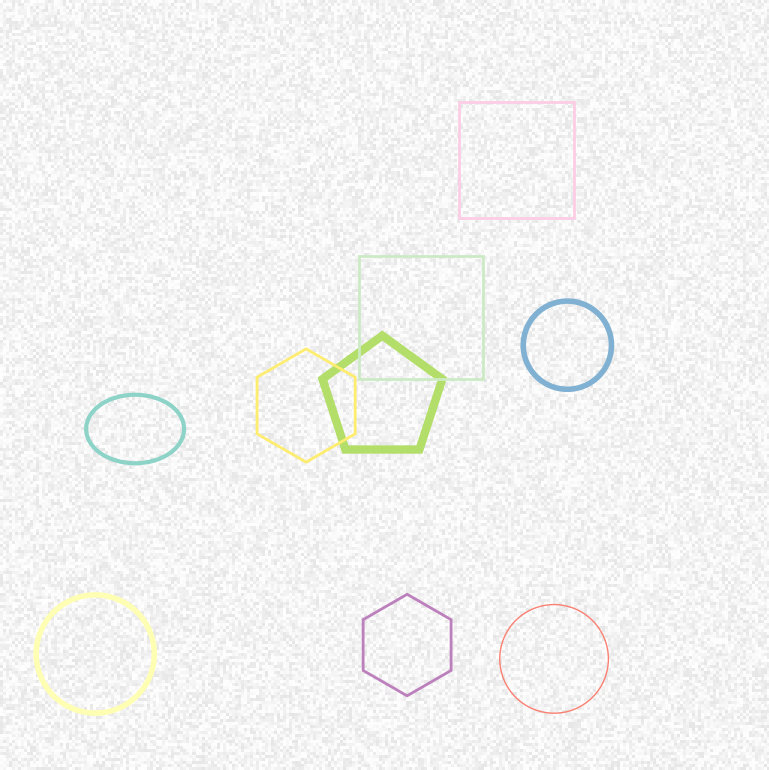[{"shape": "oval", "thickness": 1.5, "radius": 0.32, "center": [0.175, 0.443]}, {"shape": "circle", "thickness": 2, "radius": 0.38, "center": [0.124, 0.151]}, {"shape": "circle", "thickness": 0.5, "radius": 0.35, "center": [0.72, 0.144]}, {"shape": "circle", "thickness": 2, "radius": 0.29, "center": [0.737, 0.552]}, {"shape": "pentagon", "thickness": 3, "radius": 0.41, "center": [0.497, 0.482]}, {"shape": "square", "thickness": 1, "radius": 0.38, "center": [0.671, 0.792]}, {"shape": "hexagon", "thickness": 1, "radius": 0.33, "center": [0.529, 0.162]}, {"shape": "square", "thickness": 1, "radius": 0.4, "center": [0.547, 0.588]}, {"shape": "hexagon", "thickness": 1, "radius": 0.37, "center": [0.398, 0.473]}]